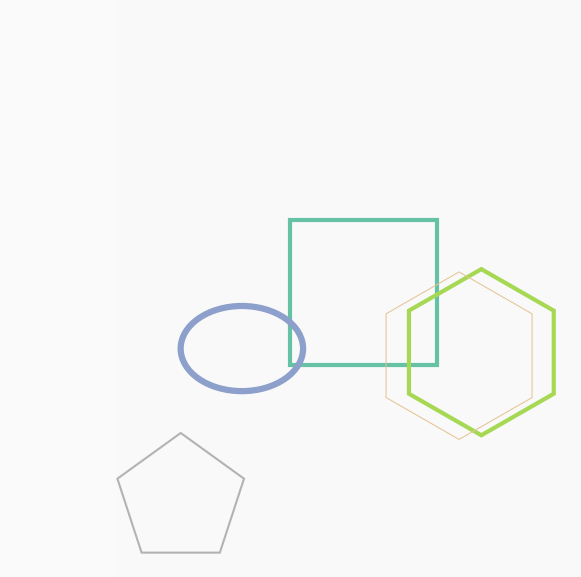[{"shape": "square", "thickness": 2, "radius": 0.63, "center": [0.625, 0.492]}, {"shape": "oval", "thickness": 3, "radius": 0.53, "center": [0.416, 0.396]}, {"shape": "hexagon", "thickness": 2, "radius": 0.72, "center": [0.828, 0.389]}, {"shape": "hexagon", "thickness": 0.5, "radius": 0.73, "center": [0.79, 0.383]}, {"shape": "pentagon", "thickness": 1, "radius": 0.57, "center": [0.311, 0.135]}]